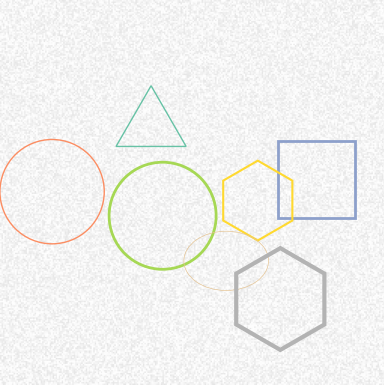[{"shape": "triangle", "thickness": 1, "radius": 0.53, "center": [0.392, 0.672]}, {"shape": "circle", "thickness": 1, "radius": 0.68, "center": [0.135, 0.502]}, {"shape": "square", "thickness": 2, "radius": 0.5, "center": [0.822, 0.533]}, {"shape": "circle", "thickness": 2, "radius": 0.7, "center": [0.422, 0.44]}, {"shape": "hexagon", "thickness": 1.5, "radius": 0.52, "center": [0.67, 0.479]}, {"shape": "oval", "thickness": 0.5, "radius": 0.55, "center": [0.588, 0.322]}, {"shape": "hexagon", "thickness": 3, "radius": 0.66, "center": [0.728, 0.223]}]